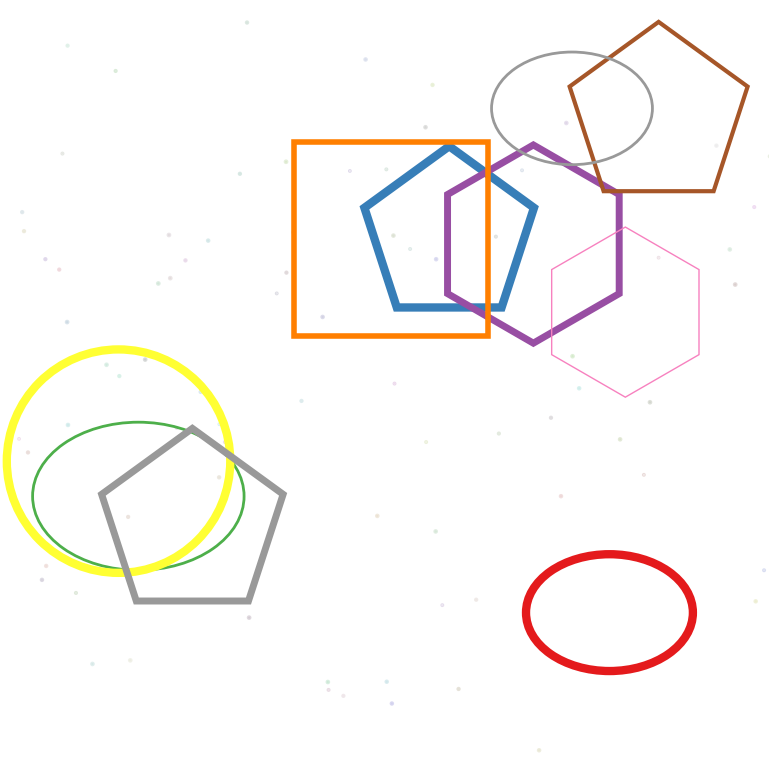[{"shape": "oval", "thickness": 3, "radius": 0.54, "center": [0.792, 0.204]}, {"shape": "pentagon", "thickness": 3, "radius": 0.58, "center": [0.583, 0.694]}, {"shape": "oval", "thickness": 1, "radius": 0.69, "center": [0.18, 0.356]}, {"shape": "hexagon", "thickness": 2.5, "radius": 0.64, "center": [0.693, 0.683]}, {"shape": "square", "thickness": 2, "radius": 0.63, "center": [0.508, 0.69]}, {"shape": "circle", "thickness": 3, "radius": 0.73, "center": [0.154, 0.401]}, {"shape": "pentagon", "thickness": 1.5, "radius": 0.61, "center": [0.855, 0.85]}, {"shape": "hexagon", "thickness": 0.5, "radius": 0.55, "center": [0.812, 0.595]}, {"shape": "oval", "thickness": 1, "radius": 0.52, "center": [0.743, 0.859]}, {"shape": "pentagon", "thickness": 2.5, "radius": 0.62, "center": [0.25, 0.32]}]